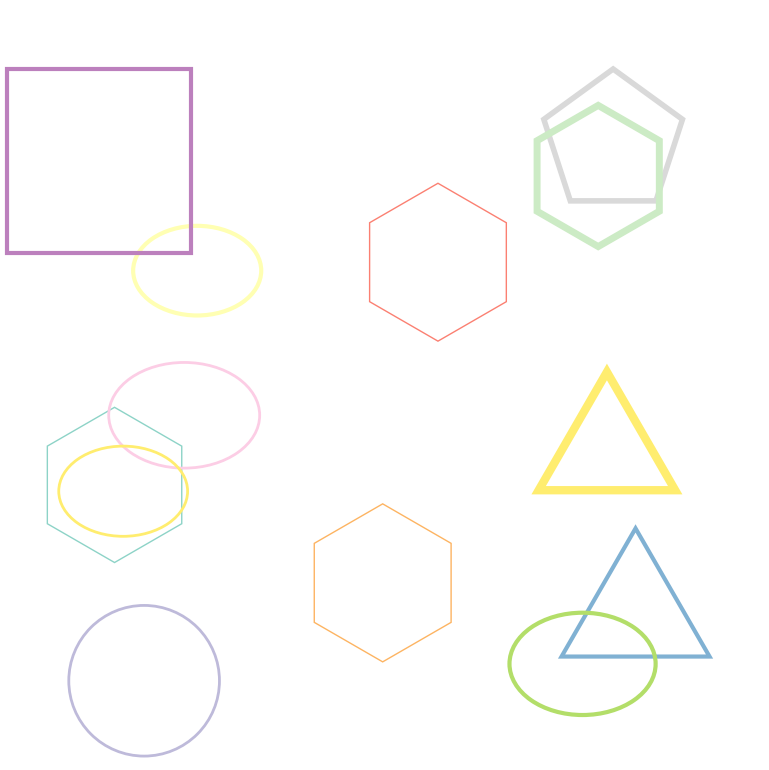[{"shape": "hexagon", "thickness": 0.5, "radius": 0.5, "center": [0.149, 0.37]}, {"shape": "oval", "thickness": 1.5, "radius": 0.42, "center": [0.256, 0.648]}, {"shape": "circle", "thickness": 1, "radius": 0.49, "center": [0.187, 0.116]}, {"shape": "hexagon", "thickness": 0.5, "radius": 0.51, "center": [0.569, 0.659]}, {"shape": "triangle", "thickness": 1.5, "radius": 0.55, "center": [0.825, 0.203]}, {"shape": "hexagon", "thickness": 0.5, "radius": 0.51, "center": [0.497, 0.243]}, {"shape": "oval", "thickness": 1.5, "radius": 0.47, "center": [0.757, 0.138]}, {"shape": "oval", "thickness": 1, "radius": 0.49, "center": [0.239, 0.461]}, {"shape": "pentagon", "thickness": 2, "radius": 0.47, "center": [0.796, 0.816]}, {"shape": "square", "thickness": 1.5, "radius": 0.6, "center": [0.129, 0.791]}, {"shape": "hexagon", "thickness": 2.5, "radius": 0.46, "center": [0.777, 0.771]}, {"shape": "triangle", "thickness": 3, "radius": 0.51, "center": [0.788, 0.415]}, {"shape": "oval", "thickness": 1, "radius": 0.42, "center": [0.16, 0.362]}]